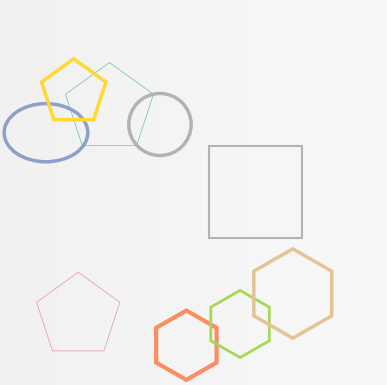[{"shape": "pentagon", "thickness": 0.5, "radius": 0.6, "center": [0.282, 0.718]}, {"shape": "hexagon", "thickness": 3, "radius": 0.45, "center": [0.481, 0.103]}, {"shape": "oval", "thickness": 2.5, "radius": 0.54, "center": [0.119, 0.655]}, {"shape": "pentagon", "thickness": 0.5, "radius": 0.56, "center": [0.202, 0.18]}, {"shape": "hexagon", "thickness": 2, "radius": 0.44, "center": [0.62, 0.159]}, {"shape": "pentagon", "thickness": 2.5, "radius": 0.44, "center": [0.19, 0.76]}, {"shape": "hexagon", "thickness": 2.5, "radius": 0.58, "center": [0.756, 0.238]}, {"shape": "circle", "thickness": 2.5, "radius": 0.4, "center": [0.413, 0.677]}, {"shape": "square", "thickness": 1.5, "radius": 0.6, "center": [0.66, 0.501]}]